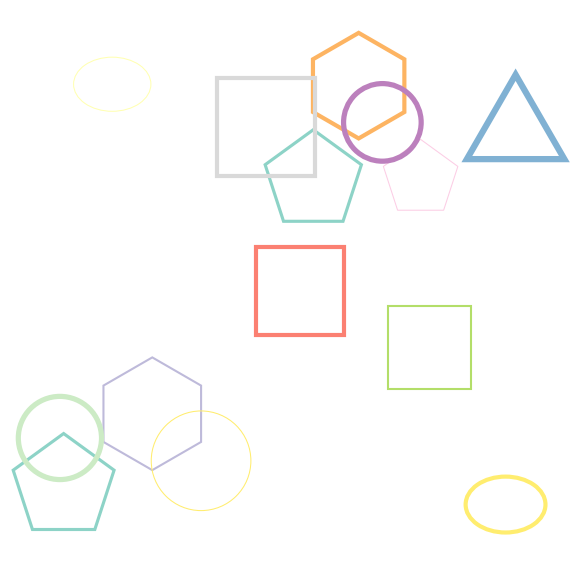[{"shape": "pentagon", "thickness": 1.5, "radius": 0.46, "center": [0.11, 0.157]}, {"shape": "pentagon", "thickness": 1.5, "radius": 0.44, "center": [0.542, 0.687]}, {"shape": "oval", "thickness": 0.5, "radius": 0.33, "center": [0.194, 0.853]}, {"shape": "hexagon", "thickness": 1, "radius": 0.49, "center": [0.264, 0.283]}, {"shape": "square", "thickness": 2, "radius": 0.38, "center": [0.52, 0.495]}, {"shape": "triangle", "thickness": 3, "radius": 0.49, "center": [0.893, 0.772]}, {"shape": "hexagon", "thickness": 2, "radius": 0.46, "center": [0.621, 0.851]}, {"shape": "square", "thickness": 1, "radius": 0.36, "center": [0.743, 0.397]}, {"shape": "pentagon", "thickness": 0.5, "radius": 0.34, "center": [0.728, 0.69]}, {"shape": "square", "thickness": 2, "radius": 0.42, "center": [0.46, 0.78]}, {"shape": "circle", "thickness": 2.5, "radius": 0.34, "center": [0.662, 0.787]}, {"shape": "circle", "thickness": 2.5, "radius": 0.36, "center": [0.104, 0.241]}, {"shape": "oval", "thickness": 2, "radius": 0.35, "center": [0.875, 0.125]}, {"shape": "circle", "thickness": 0.5, "radius": 0.43, "center": [0.348, 0.201]}]